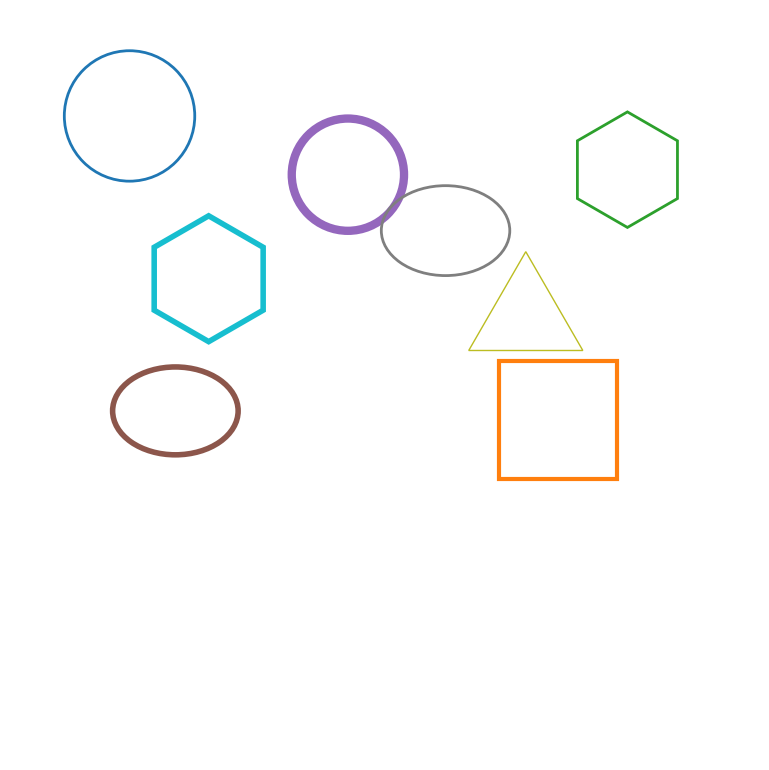[{"shape": "circle", "thickness": 1, "radius": 0.42, "center": [0.168, 0.849]}, {"shape": "square", "thickness": 1.5, "radius": 0.38, "center": [0.725, 0.455]}, {"shape": "hexagon", "thickness": 1, "radius": 0.38, "center": [0.815, 0.78]}, {"shape": "circle", "thickness": 3, "radius": 0.36, "center": [0.452, 0.773]}, {"shape": "oval", "thickness": 2, "radius": 0.41, "center": [0.228, 0.466]}, {"shape": "oval", "thickness": 1, "radius": 0.42, "center": [0.579, 0.7]}, {"shape": "triangle", "thickness": 0.5, "radius": 0.43, "center": [0.683, 0.588]}, {"shape": "hexagon", "thickness": 2, "radius": 0.41, "center": [0.271, 0.638]}]